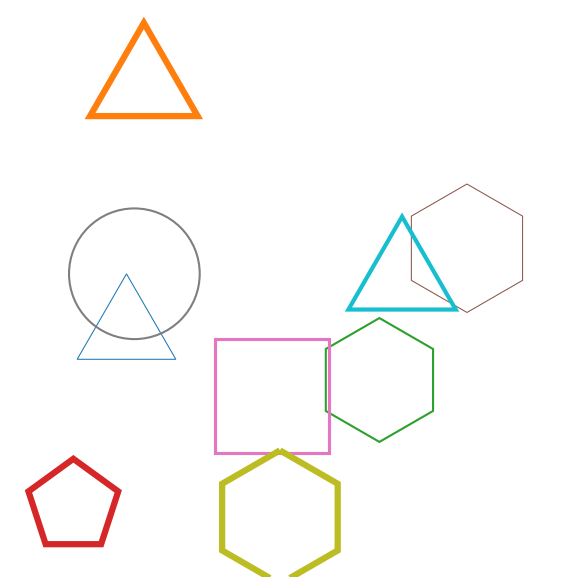[{"shape": "triangle", "thickness": 0.5, "radius": 0.49, "center": [0.219, 0.426]}, {"shape": "triangle", "thickness": 3, "radius": 0.54, "center": [0.249, 0.852]}, {"shape": "hexagon", "thickness": 1, "radius": 0.54, "center": [0.657, 0.341]}, {"shape": "pentagon", "thickness": 3, "radius": 0.41, "center": [0.127, 0.123]}, {"shape": "hexagon", "thickness": 0.5, "radius": 0.56, "center": [0.809, 0.569]}, {"shape": "square", "thickness": 1.5, "radius": 0.49, "center": [0.47, 0.314]}, {"shape": "circle", "thickness": 1, "radius": 0.57, "center": [0.233, 0.525]}, {"shape": "hexagon", "thickness": 3, "radius": 0.58, "center": [0.485, 0.104]}, {"shape": "triangle", "thickness": 2, "radius": 0.54, "center": [0.696, 0.517]}]